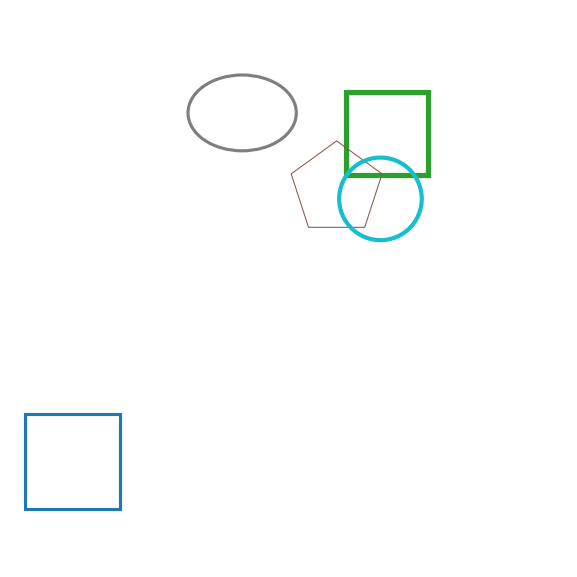[{"shape": "square", "thickness": 1.5, "radius": 0.41, "center": [0.126, 0.2]}, {"shape": "square", "thickness": 2.5, "radius": 0.36, "center": [0.67, 0.768]}, {"shape": "pentagon", "thickness": 0.5, "radius": 0.41, "center": [0.583, 0.672]}, {"shape": "oval", "thickness": 1.5, "radius": 0.47, "center": [0.419, 0.804]}, {"shape": "circle", "thickness": 2, "radius": 0.36, "center": [0.659, 0.655]}]